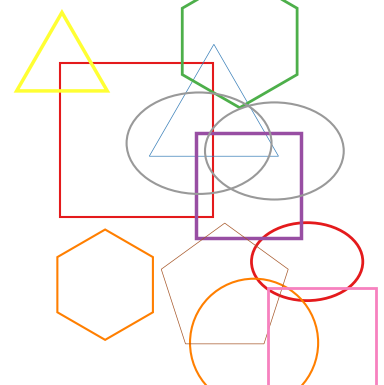[{"shape": "square", "thickness": 1.5, "radius": 1.0, "center": [0.355, 0.637]}, {"shape": "oval", "thickness": 2, "radius": 0.72, "center": [0.798, 0.32]}, {"shape": "triangle", "thickness": 0.5, "radius": 0.97, "center": [0.556, 0.691]}, {"shape": "hexagon", "thickness": 2, "radius": 0.86, "center": [0.623, 0.892]}, {"shape": "square", "thickness": 2.5, "radius": 0.68, "center": [0.645, 0.518]}, {"shape": "circle", "thickness": 1.5, "radius": 0.83, "center": [0.66, 0.11]}, {"shape": "hexagon", "thickness": 1.5, "radius": 0.72, "center": [0.273, 0.261]}, {"shape": "triangle", "thickness": 2.5, "radius": 0.68, "center": [0.161, 0.832]}, {"shape": "pentagon", "thickness": 0.5, "radius": 0.87, "center": [0.584, 0.247]}, {"shape": "square", "thickness": 2, "radius": 0.7, "center": [0.836, 0.111]}, {"shape": "oval", "thickness": 1.5, "radius": 0.9, "center": [0.713, 0.608]}, {"shape": "oval", "thickness": 1.5, "radius": 0.94, "center": [0.517, 0.628]}]